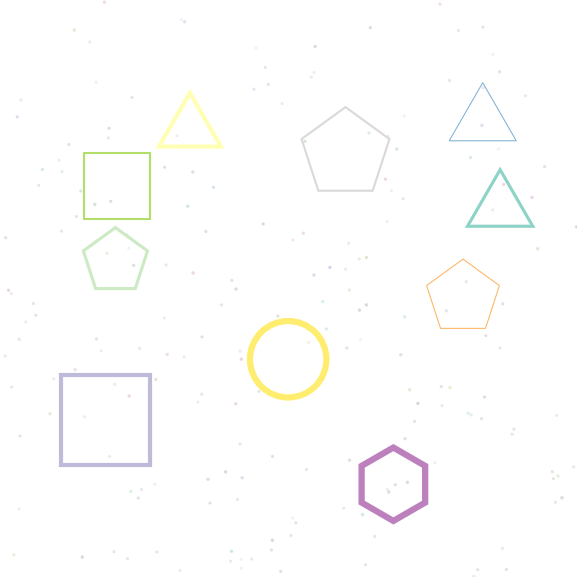[{"shape": "triangle", "thickness": 1.5, "radius": 0.33, "center": [0.866, 0.64]}, {"shape": "triangle", "thickness": 2, "radius": 0.31, "center": [0.329, 0.776]}, {"shape": "square", "thickness": 2, "radius": 0.39, "center": [0.182, 0.272]}, {"shape": "triangle", "thickness": 0.5, "radius": 0.34, "center": [0.836, 0.789]}, {"shape": "pentagon", "thickness": 0.5, "radius": 0.33, "center": [0.802, 0.484]}, {"shape": "square", "thickness": 1, "radius": 0.29, "center": [0.202, 0.678]}, {"shape": "pentagon", "thickness": 1, "radius": 0.4, "center": [0.598, 0.734]}, {"shape": "hexagon", "thickness": 3, "radius": 0.32, "center": [0.681, 0.161]}, {"shape": "pentagon", "thickness": 1.5, "radius": 0.29, "center": [0.2, 0.547]}, {"shape": "circle", "thickness": 3, "radius": 0.33, "center": [0.499, 0.377]}]